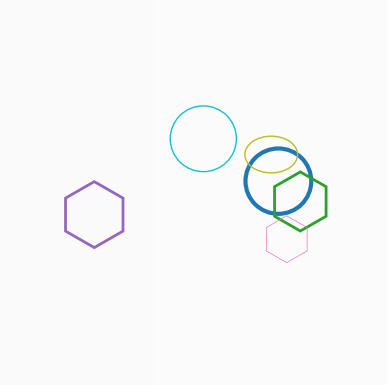[{"shape": "circle", "thickness": 3, "radius": 0.42, "center": [0.718, 0.529]}, {"shape": "hexagon", "thickness": 2, "radius": 0.38, "center": [0.775, 0.477]}, {"shape": "hexagon", "thickness": 2, "radius": 0.43, "center": [0.243, 0.443]}, {"shape": "hexagon", "thickness": 0.5, "radius": 0.3, "center": [0.74, 0.379]}, {"shape": "oval", "thickness": 1, "radius": 0.34, "center": [0.7, 0.599]}, {"shape": "circle", "thickness": 1, "radius": 0.43, "center": [0.525, 0.64]}]